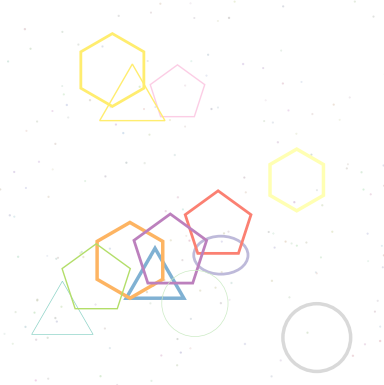[{"shape": "triangle", "thickness": 0.5, "radius": 0.46, "center": [0.162, 0.177]}, {"shape": "hexagon", "thickness": 2.5, "radius": 0.4, "center": [0.771, 0.533]}, {"shape": "oval", "thickness": 2, "radius": 0.35, "center": [0.574, 0.337]}, {"shape": "pentagon", "thickness": 2, "radius": 0.45, "center": [0.567, 0.415]}, {"shape": "triangle", "thickness": 2.5, "radius": 0.43, "center": [0.403, 0.269]}, {"shape": "hexagon", "thickness": 2.5, "radius": 0.49, "center": [0.337, 0.324]}, {"shape": "pentagon", "thickness": 1, "radius": 0.47, "center": [0.25, 0.274]}, {"shape": "pentagon", "thickness": 1, "radius": 0.37, "center": [0.461, 0.757]}, {"shape": "circle", "thickness": 2.5, "radius": 0.44, "center": [0.823, 0.123]}, {"shape": "pentagon", "thickness": 2, "radius": 0.5, "center": [0.442, 0.345]}, {"shape": "circle", "thickness": 0.5, "radius": 0.43, "center": [0.506, 0.212]}, {"shape": "triangle", "thickness": 1, "radius": 0.49, "center": [0.344, 0.736]}, {"shape": "hexagon", "thickness": 2, "radius": 0.47, "center": [0.292, 0.818]}]